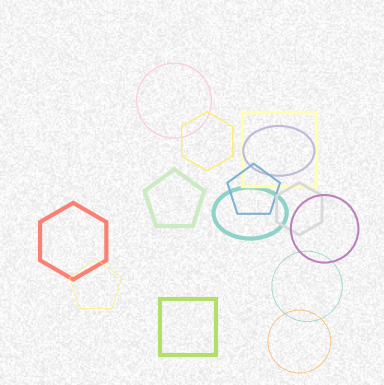[{"shape": "oval", "thickness": 3, "radius": 0.48, "center": [0.65, 0.447]}, {"shape": "circle", "thickness": 0.5, "radius": 0.46, "center": [0.798, 0.256]}, {"shape": "square", "thickness": 2.5, "radius": 0.48, "center": [0.725, 0.612]}, {"shape": "oval", "thickness": 1.5, "radius": 0.46, "center": [0.724, 0.608]}, {"shape": "hexagon", "thickness": 3, "radius": 0.5, "center": [0.19, 0.374]}, {"shape": "pentagon", "thickness": 1.5, "radius": 0.36, "center": [0.659, 0.503]}, {"shape": "circle", "thickness": 0.5, "radius": 0.41, "center": [0.777, 0.113]}, {"shape": "square", "thickness": 3, "radius": 0.36, "center": [0.488, 0.151]}, {"shape": "circle", "thickness": 1, "radius": 0.49, "center": [0.452, 0.739]}, {"shape": "hexagon", "thickness": 2, "radius": 0.34, "center": [0.777, 0.458]}, {"shape": "circle", "thickness": 1.5, "radius": 0.44, "center": [0.843, 0.406]}, {"shape": "pentagon", "thickness": 3, "radius": 0.41, "center": [0.453, 0.479]}, {"shape": "hexagon", "thickness": 1, "radius": 0.38, "center": [0.538, 0.633]}, {"shape": "pentagon", "thickness": 0.5, "radius": 0.36, "center": [0.249, 0.257]}]